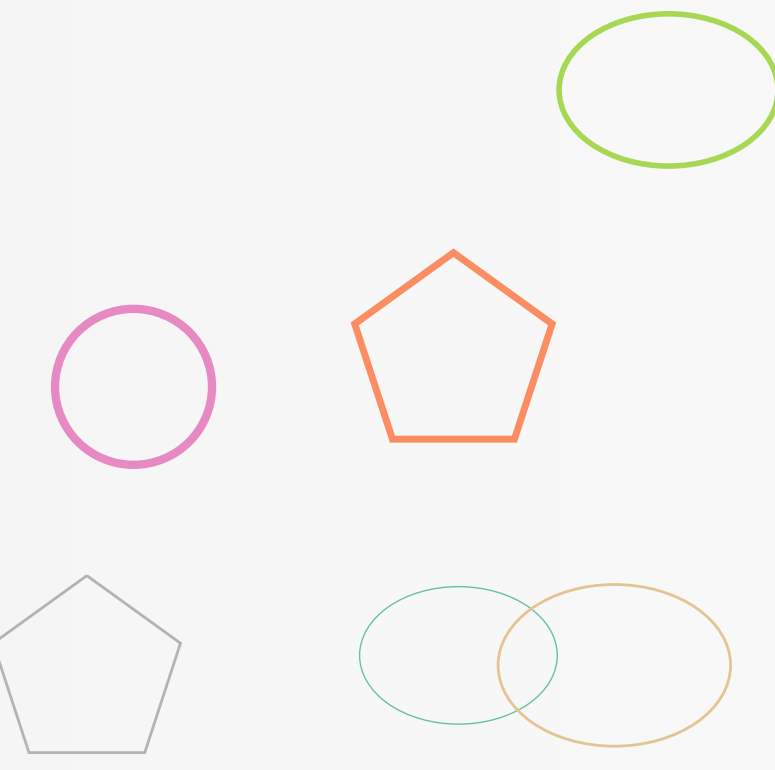[{"shape": "oval", "thickness": 0.5, "radius": 0.64, "center": [0.592, 0.149]}, {"shape": "pentagon", "thickness": 2.5, "radius": 0.67, "center": [0.585, 0.538]}, {"shape": "circle", "thickness": 3, "radius": 0.51, "center": [0.172, 0.498]}, {"shape": "oval", "thickness": 2, "radius": 0.71, "center": [0.863, 0.883]}, {"shape": "oval", "thickness": 1, "radius": 0.75, "center": [0.793, 0.136]}, {"shape": "pentagon", "thickness": 1, "radius": 0.64, "center": [0.112, 0.125]}]